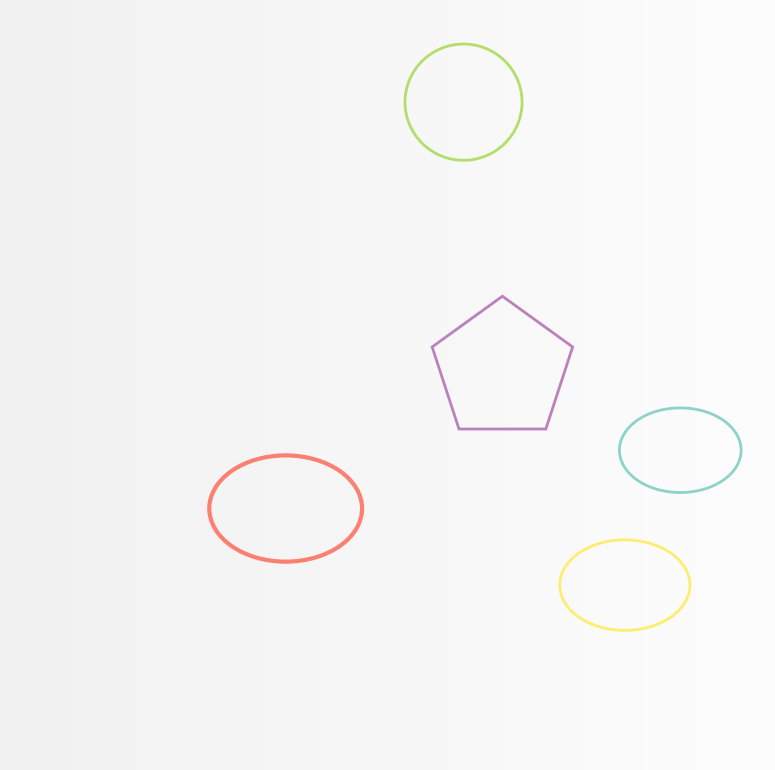[{"shape": "oval", "thickness": 1, "radius": 0.39, "center": [0.878, 0.415]}, {"shape": "oval", "thickness": 1.5, "radius": 0.49, "center": [0.369, 0.34]}, {"shape": "circle", "thickness": 1, "radius": 0.38, "center": [0.598, 0.867]}, {"shape": "pentagon", "thickness": 1, "radius": 0.48, "center": [0.648, 0.52]}, {"shape": "oval", "thickness": 1, "radius": 0.42, "center": [0.806, 0.24]}]